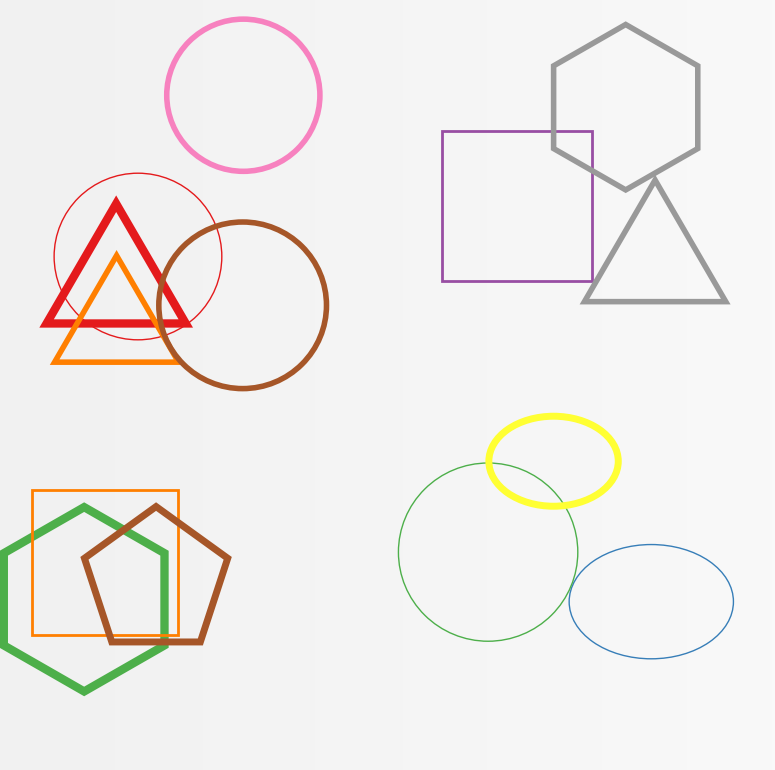[{"shape": "triangle", "thickness": 3, "radius": 0.52, "center": [0.15, 0.632]}, {"shape": "circle", "thickness": 0.5, "radius": 0.54, "center": [0.178, 0.667]}, {"shape": "oval", "thickness": 0.5, "radius": 0.53, "center": [0.84, 0.219]}, {"shape": "circle", "thickness": 0.5, "radius": 0.58, "center": [0.63, 0.283]}, {"shape": "hexagon", "thickness": 3, "radius": 0.6, "center": [0.109, 0.222]}, {"shape": "square", "thickness": 1, "radius": 0.49, "center": [0.667, 0.733]}, {"shape": "square", "thickness": 1, "radius": 0.47, "center": [0.136, 0.269]}, {"shape": "triangle", "thickness": 2, "radius": 0.46, "center": [0.15, 0.576]}, {"shape": "oval", "thickness": 2.5, "radius": 0.42, "center": [0.714, 0.401]}, {"shape": "pentagon", "thickness": 2.5, "radius": 0.49, "center": [0.201, 0.245]}, {"shape": "circle", "thickness": 2, "radius": 0.54, "center": [0.313, 0.603]}, {"shape": "circle", "thickness": 2, "radius": 0.49, "center": [0.314, 0.876]}, {"shape": "triangle", "thickness": 2, "radius": 0.53, "center": [0.845, 0.661]}, {"shape": "hexagon", "thickness": 2, "radius": 0.54, "center": [0.807, 0.861]}]